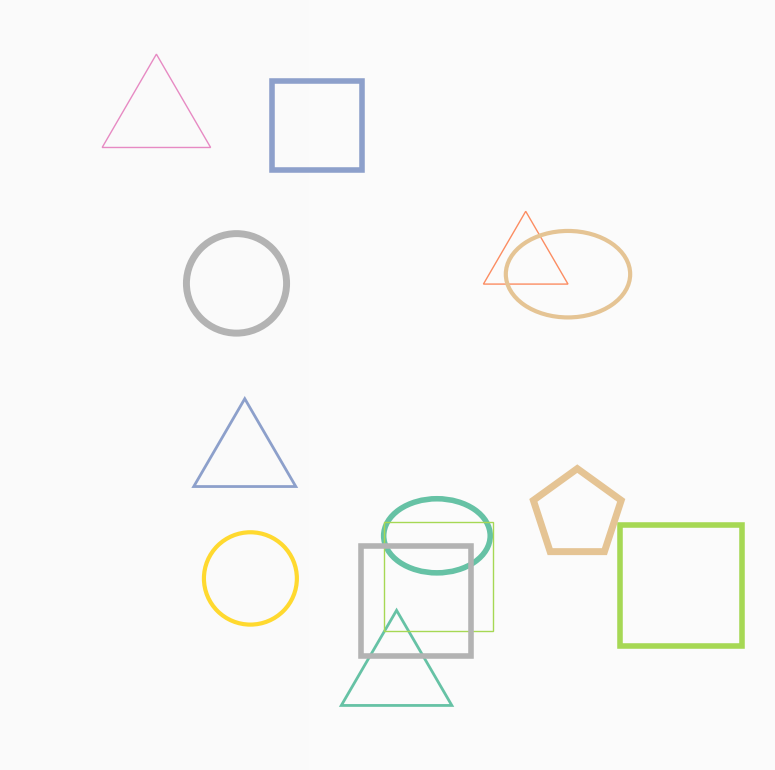[{"shape": "triangle", "thickness": 1, "radius": 0.41, "center": [0.512, 0.125]}, {"shape": "oval", "thickness": 2, "radius": 0.34, "center": [0.564, 0.304]}, {"shape": "triangle", "thickness": 0.5, "radius": 0.32, "center": [0.678, 0.663]}, {"shape": "triangle", "thickness": 1, "radius": 0.38, "center": [0.316, 0.406]}, {"shape": "square", "thickness": 2, "radius": 0.29, "center": [0.409, 0.837]}, {"shape": "triangle", "thickness": 0.5, "radius": 0.4, "center": [0.202, 0.849]}, {"shape": "square", "thickness": 0.5, "radius": 0.35, "center": [0.566, 0.251]}, {"shape": "square", "thickness": 2, "radius": 0.39, "center": [0.879, 0.24]}, {"shape": "circle", "thickness": 1.5, "radius": 0.3, "center": [0.323, 0.249]}, {"shape": "oval", "thickness": 1.5, "radius": 0.4, "center": [0.733, 0.644]}, {"shape": "pentagon", "thickness": 2.5, "radius": 0.3, "center": [0.745, 0.332]}, {"shape": "square", "thickness": 2, "radius": 0.36, "center": [0.537, 0.22]}, {"shape": "circle", "thickness": 2.5, "radius": 0.32, "center": [0.305, 0.632]}]